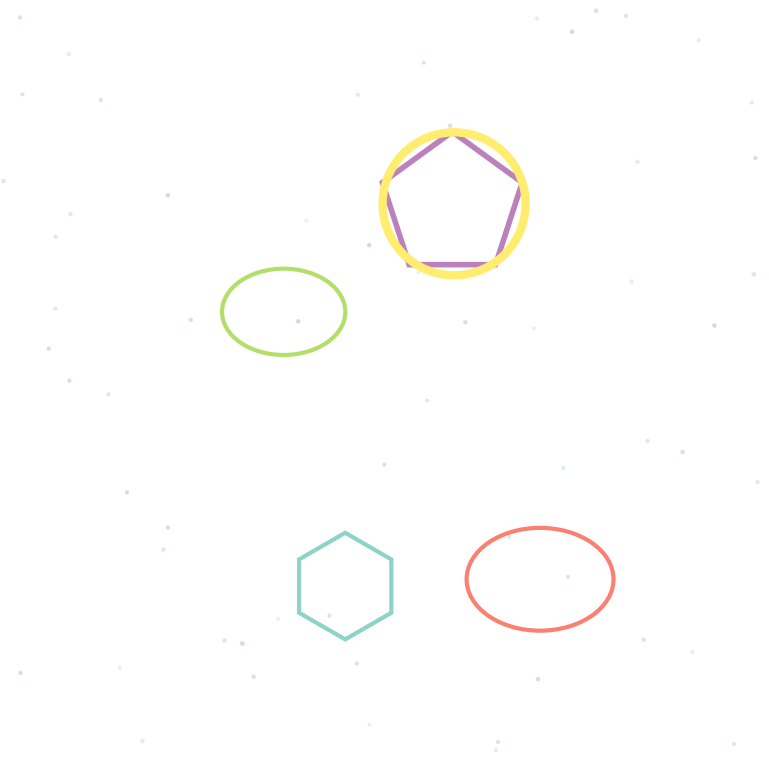[{"shape": "hexagon", "thickness": 1.5, "radius": 0.35, "center": [0.448, 0.239]}, {"shape": "oval", "thickness": 1.5, "radius": 0.48, "center": [0.701, 0.248]}, {"shape": "oval", "thickness": 1.5, "radius": 0.4, "center": [0.368, 0.595]}, {"shape": "pentagon", "thickness": 2, "radius": 0.48, "center": [0.587, 0.733]}, {"shape": "circle", "thickness": 3, "radius": 0.46, "center": [0.59, 0.735]}]